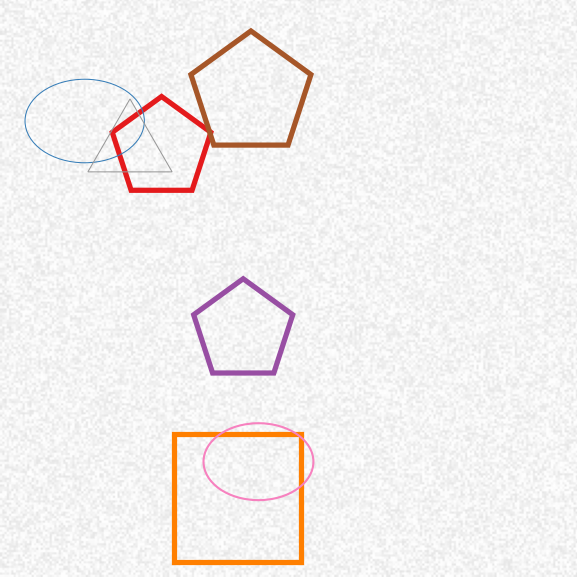[{"shape": "pentagon", "thickness": 2.5, "radius": 0.45, "center": [0.28, 0.742]}, {"shape": "oval", "thickness": 0.5, "radius": 0.52, "center": [0.147, 0.79]}, {"shape": "pentagon", "thickness": 2.5, "radius": 0.45, "center": [0.421, 0.426]}, {"shape": "square", "thickness": 2.5, "radius": 0.55, "center": [0.411, 0.137]}, {"shape": "pentagon", "thickness": 2.5, "radius": 0.55, "center": [0.435, 0.836]}, {"shape": "oval", "thickness": 1, "radius": 0.48, "center": [0.448, 0.2]}, {"shape": "triangle", "thickness": 0.5, "radius": 0.42, "center": [0.225, 0.744]}]